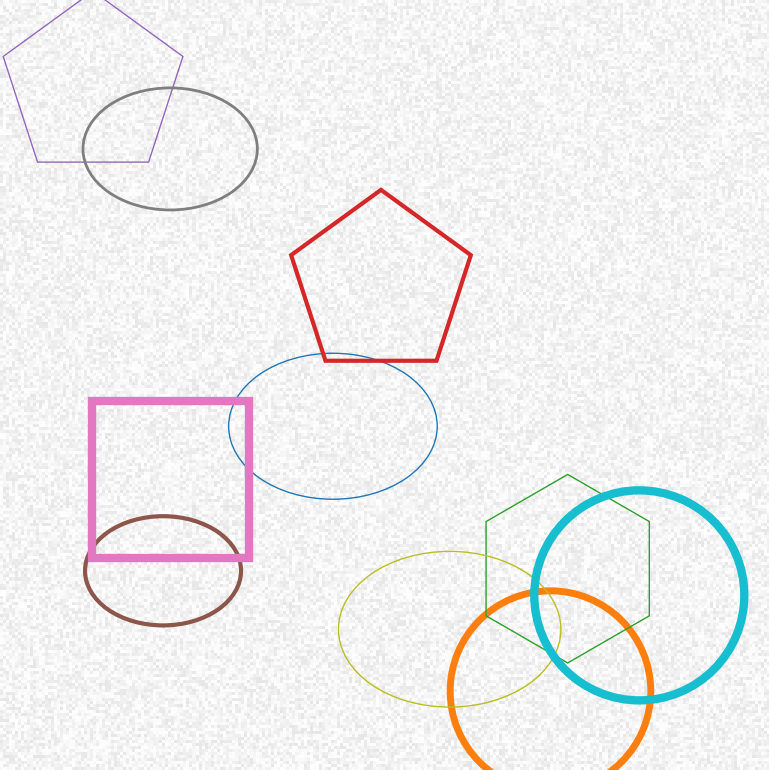[{"shape": "oval", "thickness": 0.5, "radius": 0.68, "center": [0.432, 0.446]}, {"shape": "circle", "thickness": 2.5, "radius": 0.65, "center": [0.715, 0.102]}, {"shape": "hexagon", "thickness": 0.5, "radius": 0.61, "center": [0.737, 0.261]}, {"shape": "pentagon", "thickness": 1.5, "radius": 0.61, "center": [0.495, 0.631]}, {"shape": "pentagon", "thickness": 0.5, "radius": 0.61, "center": [0.121, 0.889]}, {"shape": "oval", "thickness": 1.5, "radius": 0.51, "center": [0.212, 0.259]}, {"shape": "square", "thickness": 3, "radius": 0.51, "center": [0.221, 0.378]}, {"shape": "oval", "thickness": 1, "radius": 0.57, "center": [0.221, 0.807]}, {"shape": "oval", "thickness": 0.5, "radius": 0.72, "center": [0.584, 0.183]}, {"shape": "circle", "thickness": 3, "radius": 0.68, "center": [0.83, 0.227]}]